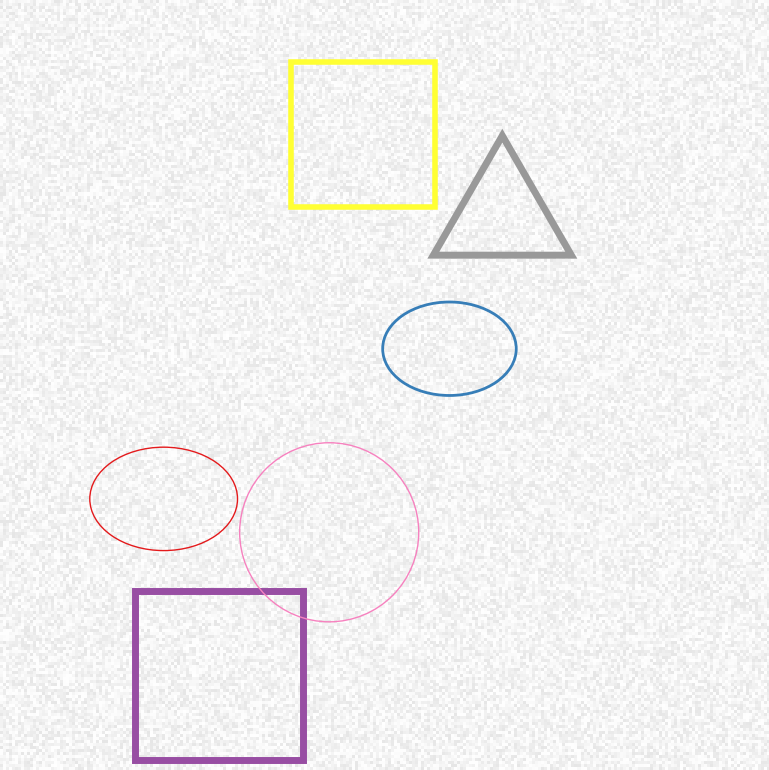[{"shape": "oval", "thickness": 0.5, "radius": 0.48, "center": [0.213, 0.352]}, {"shape": "oval", "thickness": 1, "radius": 0.43, "center": [0.584, 0.547]}, {"shape": "square", "thickness": 2.5, "radius": 0.55, "center": [0.284, 0.122]}, {"shape": "square", "thickness": 2, "radius": 0.47, "center": [0.471, 0.825]}, {"shape": "circle", "thickness": 0.5, "radius": 0.58, "center": [0.428, 0.309]}, {"shape": "triangle", "thickness": 2.5, "radius": 0.52, "center": [0.652, 0.72]}]